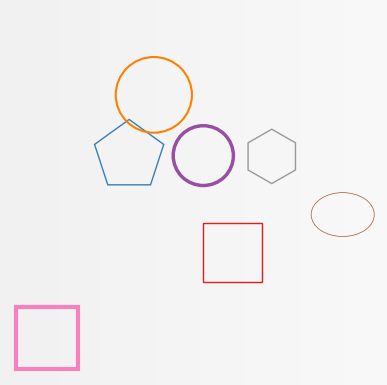[{"shape": "square", "thickness": 1, "radius": 0.38, "center": [0.6, 0.345]}, {"shape": "pentagon", "thickness": 1, "radius": 0.47, "center": [0.333, 0.596]}, {"shape": "circle", "thickness": 2.5, "radius": 0.39, "center": [0.525, 0.596]}, {"shape": "circle", "thickness": 1.5, "radius": 0.49, "center": [0.397, 0.754]}, {"shape": "oval", "thickness": 0.5, "radius": 0.41, "center": [0.884, 0.443]}, {"shape": "square", "thickness": 3, "radius": 0.4, "center": [0.121, 0.122]}, {"shape": "hexagon", "thickness": 1, "radius": 0.35, "center": [0.701, 0.594]}]